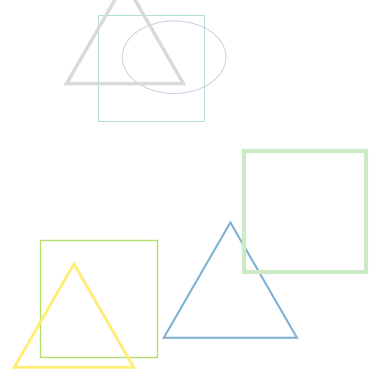[{"shape": "square", "thickness": 0.5, "radius": 0.69, "center": [0.393, 0.824]}, {"shape": "oval", "thickness": 0.5, "radius": 0.67, "center": [0.452, 0.851]}, {"shape": "triangle", "thickness": 1.5, "radius": 1.0, "center": [0.598, 0.223]}, {"shape": "square", "thickness": 1, "radius": 0.76, "center": [0.255, 0.225]}, {"shape": "triangle", "thickness": 2.5, "radius": 0.88, "center": [0.325, 0.87]}, {"shape": "square", "thickness": 3, "radius": 0.79, "center": [0.793, 0.451]}, {"shape": "triangle", "thickness": 2, "radius": 0.9, "center": [0.192, 0.135]}]